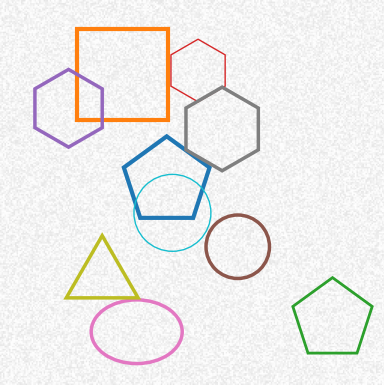[{"shape": "pentagon", "thickness": 3, "radius": 0.59, "center": [0.433, 0.529]}, {"shape": "square", "thickness": 3, "radius": 0.59, "center": [0.318, 0.807]}, {"shape": "pentagon", "thickness": 2, "radius": 0.54, "center": [0.864, 0.171]}, {"shape": "hexagon", "thickness": 1, "radius": 0.41, "center": [0.514, 0.817]}, {"shape": "hexagon", "thickness": 2.5, "radius": 0.5, "center": [0.178, 0.719]}, {"shape": "circle", "thickness": 2.5, "radius": 0.41, "center": [0.618, 0.359]}, {"shape": "oval", "thickness": 2.5, "radius": 0.59, "center": [0.355, 0.138]}, {"shape": "hexagon", "thickness": 2.5, "radius": 0.54, "center": [0.577, 0.665]}, {"shape": "triangle", "thickness": 2.5, "radius": 0.54, "center": [0.265, 0.28]}, {"shape": "circle", "thickness": 1, "radius": 0.5, "center": [0.448, 0.447]}]